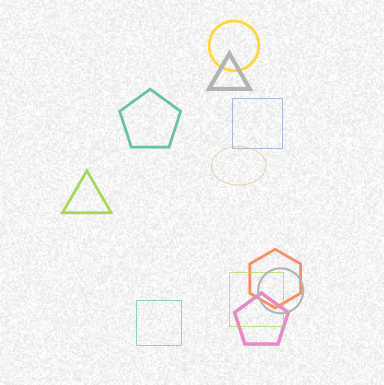[{"shape": "pentagon", "thickness": 2, "radius": 0.42, "center": [0.39, 0.685]}, {"shape": "square", "thickness": 0.5, "radius": 0.29, "center": [0.41, 0.162]}, {"shape": "hexagon", "thickness": 2, "radius": 0.38, "center": [0.715, 0.276]}, {"shape": "square", "thickness": 0.5, "radius": 0.33, "center": [0.668, 0.68]}, {"shape": "pentagon", "thickness": 2.5, "radius": 0.37, "center": [0.679, 0.166]}, {"shape": "square", "thickness": 0.5, "radius": 0.35, "center": [0.665, 0.223]}, {"shape": "triangle", "thickness": 2, "radius": 0.36, "center": [0.226, 0.484]}, {"shape": "circle", "thickness": 2, "radius": 0.32, "center": [0.608, 0.881]}, {"shape": "oval", "thickness": 0.5, "radius": 0.36, "center": [0.62, 0.569]}, {"shape": "circle", "thickness": 1.5, "radius": 0.29, "center": [0.729, 0.245]}, {"shape": "triangle", "thickness": 3, "radius": 0.31, "center": [0.596, 0.8]}]